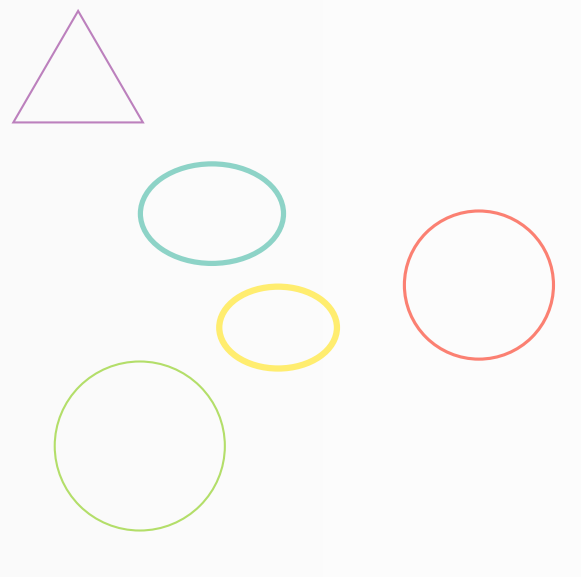[{"shape": "oval", "thickness": 2.5, "radius": 0.62, "center": [0.365, 0.629]}, {"shape": "circle", "thickness": 1.5, "radius": 0.64, "center": [0.824, 0.506]}, {"shape": "circle", "thickness": 1, "radius": 0.73, "center": [0.24, 0.227]}, {"shape": "triangle", "thickness": 1, "radius": 0.64, "center": [0.134, 0.851]}, {"shape": "oval", "thickness": 3, "radius": 0.51, "center": [0.478, 0.432]}]